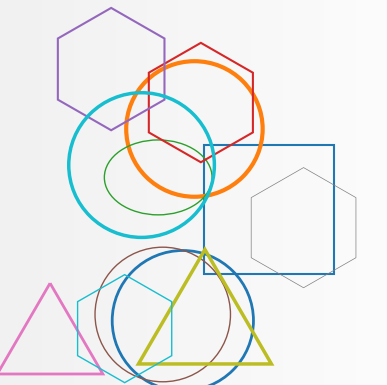[{"shape": "circle", "thickness": 2, "radius": 0.91, "center": [0.472, 0.167]}, {"shape": "square", "thickness": 1.5, "radius": 0.84, "center": [0.694, 0.456]}, {"shape": "circle", "thickness": 3, "radius": 0.88, "center": [0.502, 0.665]}, {"shape": "oval", "thickness": 1, "radius": 0.69, "center": [0.408, 0.539]}, {"shape": "hexagon", "thickness": 1.5, "radius": 0.78, "center": [0.518, 0.734]}, {"shape": "hexagon", "thickness": 1.5, "radius": 0.79, "center": [0.287, 0.821]}, {"shape": "circle", "thickness": 1, "radius": 0.87, "center": [0.42, 0.183]}, {"shape": "triangle", "thickness": 2, "radius": 0.79, "center": [0.129, 0.107]}, {"shape": "hexagon", "thickness": 0.5, "radius": 0.78, "center": [0.783, 0.409]}, {"shape": "triangle", "thickness": 2.5, "radius": 0.99, "center": [0.529, 0.154]}, {"shape": "hexagon", "thickness": 1, "radius": 0.7, "center": [0.322, 0.146]}, {"shape": "circle", "thickness": 2.5, "radius": 0.94, "center": [0.365, 0.571]}]